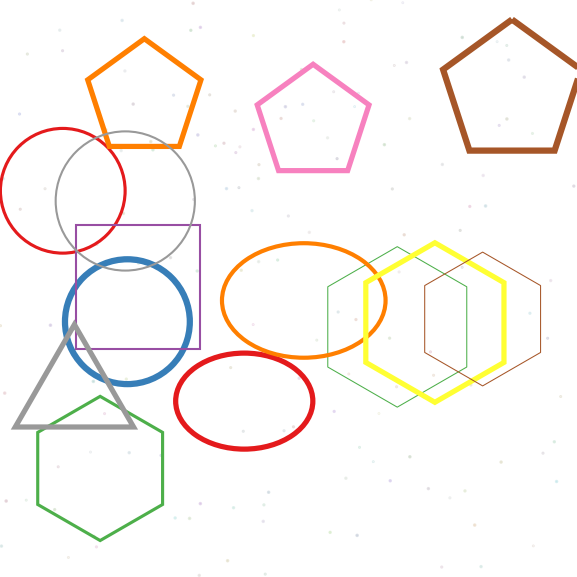[{"shape": "oval", "thickness": 2.5, "radius": 0.59, "center": [0.423, 0.305]}, {"shape": "circle", "thickness": 1.5, "radius": 0.54, "center": [0.109, 0.669]}, {"shape": "circle", "thickness": 3, "radius": 0.54, "center": [0.221, 0.442]}, {"shape": "hexagon", "thickness": 1.5, "radius": 0.62, "center": [0.173, 0.188]}, {"shape": "hexagon", "thickness": 0.5, "radius": 0.69, "center": [0.688, 0.433]}, {"shape": "square", "thickness": 1, "radius": 0.53, "center": [0.239, 0.502]}, {"shape": "oval", "thickness": 2, "radius": 0.71, "center": [0.526, 0.479]}, {"shape": "pentagon", "thickness": 2.5, "radius": 0.52, "center": [0.25, 0.829]}, {"shape": "hexagon", "thickness": 2.5, "radius": 0.69, "center": [0.753, 0.441]}, {"shape": "pentagon", "thickness": 3, "radius": 0.63, "center": [0.887, 0.84]}, {"shape": "hexagon", "thickness": 0.5, "radius": 0.58, "center": [0.836, 0.447]}, {"shape": "pentagon", "thickness": 2.5, "radius": 0.51, "center": [0.542, 0.786]}, {"shape": "circle", "thickness": 1, "radius": 0.6, "center": [0.217, 0.651]}, {"shape": "triangle", "thickness": 2.5, "radius": 0.59, "center": [0.129, 0.319]}]